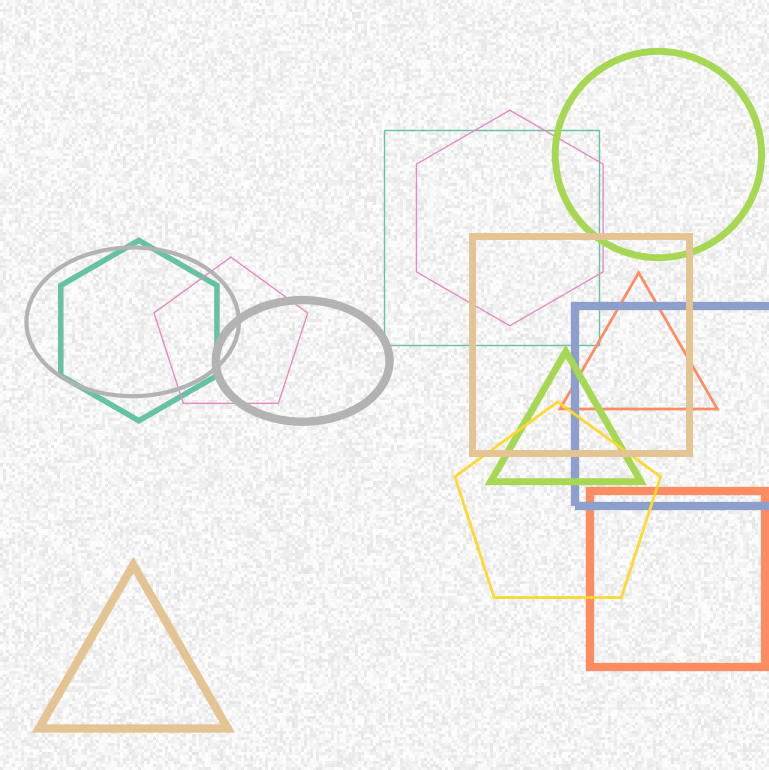[{"shape": "square", "thickness": 0.5, "radius": 0.7, "center": [0.638, 0.692]}, {"shape": "hexagon", "thickness": 2, "radius": 0.59, "center": [0.18, 0.571]}, {"shape": "triangle", "thickness": 1, "radius": 0.59, "center": [0.829, 0.528]}, {"shape": "square", "thickness": 3, "radius": 0.57, "center": [0.88, 0.248]}, {"shape": "square", "thickness": 3, "radius": 0.65, "center": [0.877, 0.473]}, {"shape": "pentagon", "thickness": 0.5, "radius": 0.52, "center": [0.3, 0.561]}, {"shape": "hexagon", "thickness": 0.5, "radius": 0.7, "center": [0.662, 0.717]}, {"shape": "triangle", "thickness": 2.5, "radius": 0.56, "center": [0.735, 0.431]}, {"shape": "circle", "thickness": 2.5, "radius": 0.67, "center": [0.855, 0.799]}, {"shape": "pentagon", "thickness": 1, "radius": 0.7, "center": [0.724, 0.338]}, {"shape": "triangle", "thickness": 3, "radius": 0.71, "center": [0.173, 0.125]}, {"shape": "square", "thickness": 2.5, "radius": 0.71, "center": [0.754, 0.552]}, {"shape": "oval", "thickness": 3, "radius": 0.56, "center": [0.393, 0.531]}, {"shape": "oval", "thickness": 1.5, "radius": 0.69, "center": [0.172, 0.582]}]